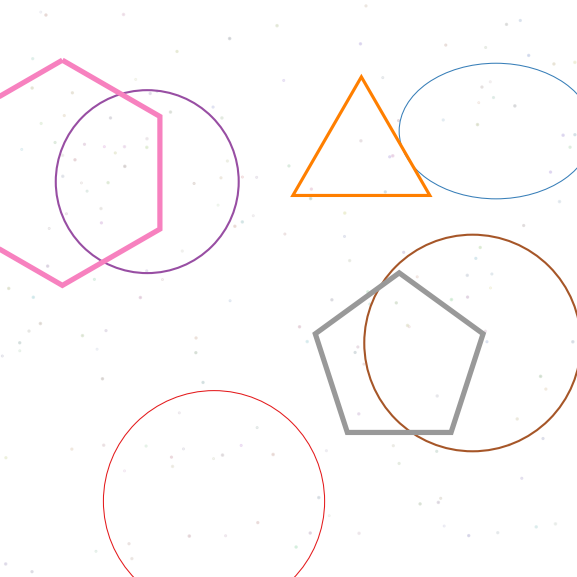[{"shape": "circle", "thickness": 0.5, "radius": 0.96, "center": [0.371, 0.131]}, {"shape": "oval", "thickness": 0.5, "radius": 0.84, "center": [0.859, 0.772]}, {"shape": "circle", "thickness": 1, "radius": 0.79, "center": [0.255, 0.685]}, {"shape": "triangle", "thickness": 1.5, "radius": 0.68, "center": [0.626, 0.729]}, {"shape": "circle", "thickness": 1, "radius": 0.94, "center": [0.818, 0.405]}, {"shape": "hexagon", "thickness": 2.5, "radius": 0.98, "center": [0.108, 0.7]}, {"shape": "pentagon", "thickness": 2.5, "radius": 0.76, "center": [0.691, 0.374]}]